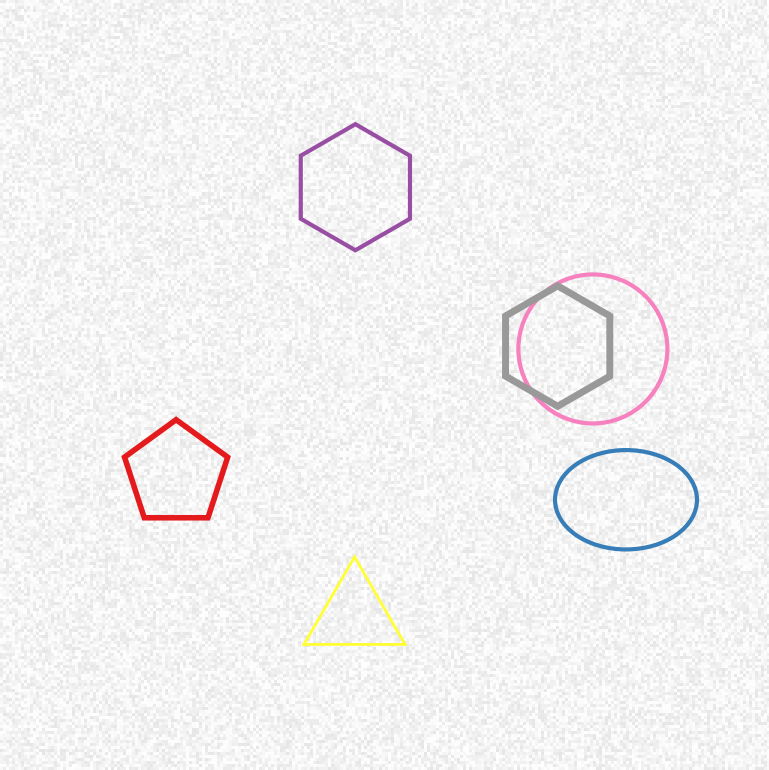[{"shape": "pentagon", "thickness": 2, "radius": 0.35, "center": [0.229, 0.385]}, {"shape": "oval", "thickness": 1.5, "radius": 0.46, "center": [0.813, 0.351]}, {"shape": "hexagon", "thickness": 1.5, "radius": 0.41, "center": [0.462, 0.757]}, {"shape": "triangle", "thickness": 1, "radius": 0.38, "center": [0.46, 0.201]}, {"shape": "circle", "thickness": 1.5, "radius": 0.48, "center": [0.77, 0.547]}, {"shape": "hexagon", "thickness": 2.5, "radius": 0.39, "center": [0.724, 0.551]}]